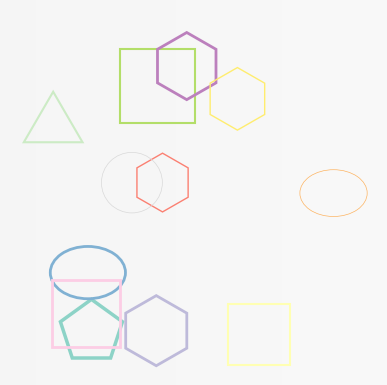[{"shape": "pentagon", "thickness": 2.5, "radius": 0.42, "center": [0.236, 0.138]}, {"shape": "square", "thickness": 1.5, "radius": 0.4, "center": [0.669, 0.131]}, {"shape": "hexagon", "thickness": 2, "radius": 0.46, "center": [0.403, 0.141]}, {"shape": "hexagon", "thickness": 1, "radius": 0.38, "center": [0.419, 0.526]}, {"shape": "oval", "thickness": 2, "radius": 0.49, "center": [0.227, 0.292]}, {"shape": "oval", "thickness": 0.5, "radius": 0.43, "center": [0.861, 0.498]}, {"shape": "square", "thickness": 1.5, "radius": 0.48, "center": [0.407, 0.777]}, {"shape": "square", "thickness": 2, "radius": 0.44, "center": [0.221, 0.187]}, {"shape": "circle", "thickness": 0.5, "radius": 0.39, "center": [0.34, 0.526]}, {"shape": "hexagon", "thickness": 2, "radius": 0.44, "center": [0.482, 0.828]}, {"shape": "triangle", "thickness": 1.5, "radius": 0.44, "center": [0.137, 0.674]}, {"shape": "hexagon", "thickness": 1, "radius": 0.41, "center": [0.613, 0.743]}]